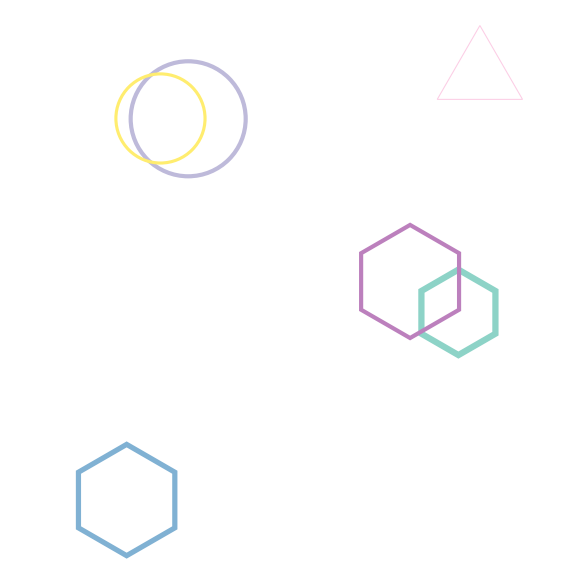[{"shape": "hexagon", "thickness": 3, "radius": 0.37, "center": [0.794, 0.458]}, {"shape": "circle", "thickness": 2, "radius": 0.5, "center": [0.326, 0.793]}, {"shape": "hexagon", "thickness": 2.5, "radius": 0.48, "center": [0.219, 0.133]}, {"shape": "triangle", "thickness": 0.5, "radius": 0.43, "center": [0.831, 0.87]}, {"shape": "hexagon", "thickness": 2, "radius": 0.49, "center": [0.71, 0.512]}, {"shape": "circle", "thickness": 1.5, "radius": 0.39, "center": [0.278, 0.794]}]